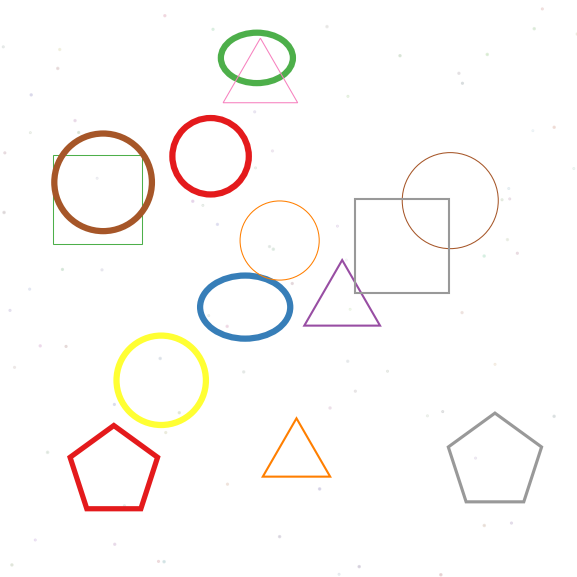[{"shape": "pentagon", "thickness": 2.5, "radius": 0.4, "center": [0.197, 0.183]}, {"shape": "circle", "thickness": 3, "radius": 0.33, "center": [0.365, 0.729]}, {"shape": "oval", "thickness": 3, "radius": 0.39, "center": [0.425, 0.467]}, {"shape": "oval", "thickness": 3, "radius": 0.31, "center": [0.445, 0.899]}, {"shape": "square", "thickness": 0.5, "radius": 0.39, "center": [0.168, 0.654]}, {"shape": "triangle", "thickness": 1, "radius": 0.38, "center": [0.592, 0.473]}, {"shape": "circle", "thickness": 0.5, "radius": 0.34, "center": [0.484, 0.583]}, {"shape": "triangle", "thickness": 1, "radius": 0.34, "center": [0.513, 0.207]}, {"shape": "circle", "thickness": 3, "radius": 0.39, "center": [0.279, 0.341]}, {"shape": "circle", "thickness": 0.5, "radius": 0.42, "center": [0.78, 0.652]}, {"shape": "circle", "thickness": 3, "radius": 0.42, "center": [0.179, 0.683]}, {"shape": "triangle", "thickness": 0.5, "radius": 0.37, "center": [0.451, 0.858]}, {"shape": "square", "thickness": 1, "radius": 0.41, "center": [0.696, 0.573]}, {"shape": "pentagon", "thickness": 1.5, "radius": 0.42, "center": [0.857, 0.199]}]